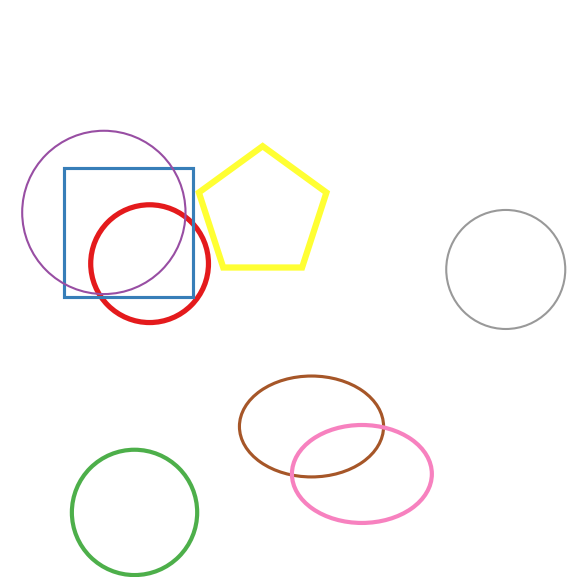[{"shape": "circle", "thickness": 2.5, "radius": 0.51, "center": [0.259, 0.543]}, {"shape": "square", "thickness": 1.5, "radius": 0.56, "center": [0.222, 0.596]}, {"shape": "circle", "thickness": 2, "radius": 0.54, "center": [0.233, 0.112]}, {"shape": "circle", "thickness": 1, "radius": 0.71, "center": [0.18, 0.631]}, {"shape": "pentagon", "thickness": 3, "radius": 0.58, "center": [0.455, 0.63]}, {"shape": "oval", "thickness": 1.5, "radius": 0.62, "center": [0.539, 0.261]}, {"shape": "oval", "thickness": 2, "radius": 0.61, "center": [0.627, 0.178]}, {"shape": "circle", "thickness": 1, "radius": 0.52, "center": [0.876, 0.533]}]